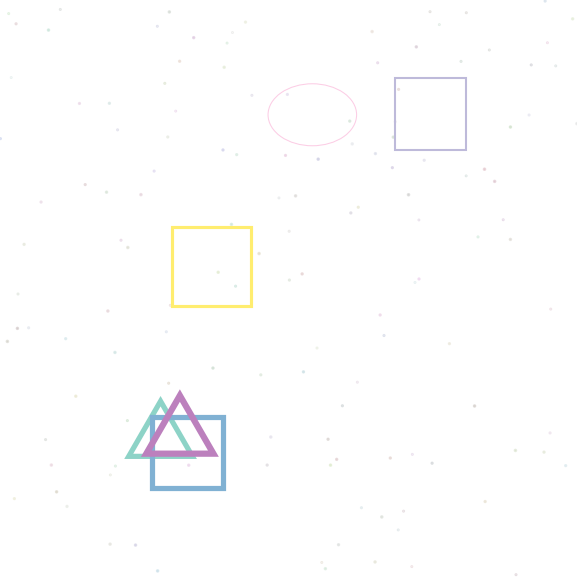[{"shape": "triangle", "thickness": 2.5, "radius": 0.32, "center": [0.278, 0.241]}, {"shape": "square", "thickness": 1, "radius": 0.31, "center": [0.745, 0.802]}, {"shape": "square", "thickness": 2.5, "radius": 0.31, "center": [0.325, 0.216]}, {"shape": "oval", "thickness": 0.5, "radius": 0.38, "center": [0.541, 0.8]}, {"shape": "triangle", "thickness": 3, "radius": 0.34, "center": [0.311, 0.247]}, {"shape": "square", "thickness": 1.5, "radius": 0.34, "center": [0.366, 0.538]}]